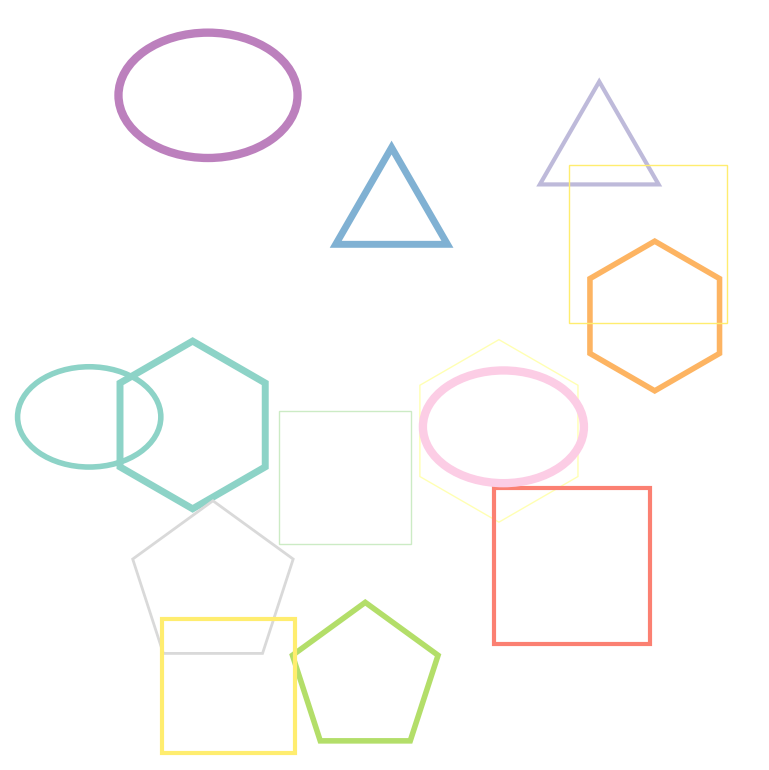[{"shape": "oval", "thickness": 2, "radius": 0.47, "center": [0.116, 0.459]}, {"shape": "hexagon", "thickness": 2.5, "radius": 0.54, "center": [0.25, 0.448]}, {"shape": "hexagon", "thickness": 0.5, "radius": 0.59, "center": [0.648, 0.44]}, {"shape": "triangle", "thickness": 1.5, "radius": 0.45, "center": [0.778, 0.805]}, {"shape": "square", "thickness": 1.5, "radius": 0.5, "center": [0.743, 0.265]}, {"shape": "triangle", "thickness": 2.5, "radius": 0.42, "center": [0.509, 0.725]}, {"shape": "hexagon", "thickness": 2, "radius": 0.49, "center": [0.85, 0.59]}, {"shape": "pentagon", "thickness": 2, "radius": 0.5, "center": [0.474, 0.118]}, {"shape": "oval", "thickness": 3, "radius": 0.52, "center": [0.654, 0.446]}, {"shape": "pentagon", "thickness": 1, "radius": 0.55, "center": [0.277, 0.24]}, {"shape": "oval", "thickness": 3, "radius": 0.58, "center": [0.27, 0.876]}, {"shape": "square", "thickness": 0.5, "radius": 0.43, "center": [0.448, 0.38]}, {"shape": "square", "thickness": 1.5, "radius": 0.43, "center": [0.296, 0.109]}, {"shape": "square", "thickness": 0.5, "radius": 0.51, "center": [0.841, 0.683]}]